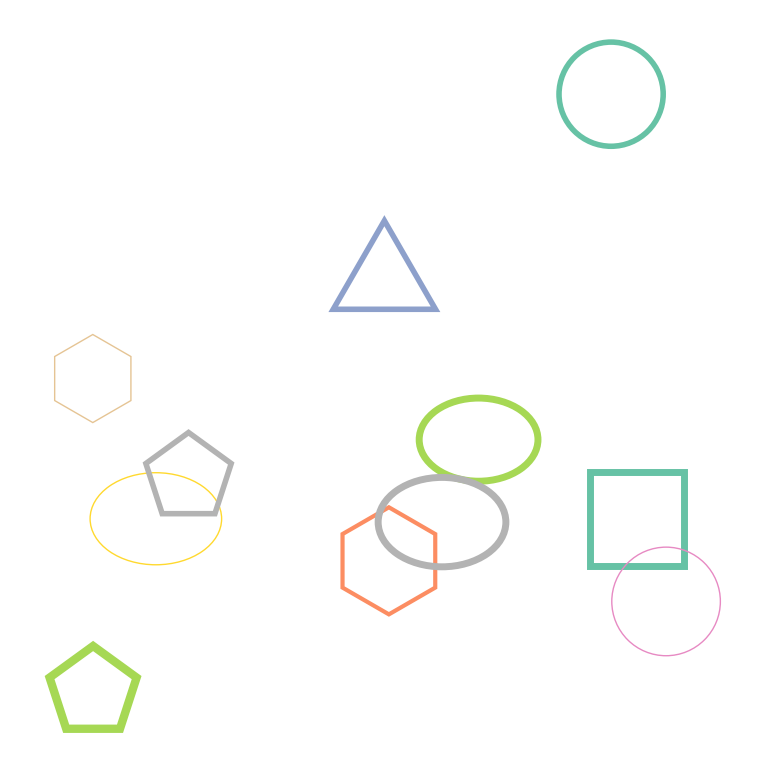[{"shape": "square", "thickness": 2.5, "radius": 0.31, "center": [0.827, 0.325]}, {"shape": "circle", "thickness": 2, "radius": 0.34, "center": [0.794, 0.878]}, {"shape": "hexagon", "thickness": 1.5, "radius": 0.35, "center": [0.505, 0.272]}, {"shape": "triangle", "thickness": 2, "radius": 0.38, "center": [0.499, 0.637]}, {"shape": "circle", "thickness": 0.5, "radius": 0.35, "center": [0.865, 0.219]}, {"shape": "pentagon", "thickness": 3, "radius": 0.3, "center": [0.121, 0.102]}, {"shape": "oval", "thickness": 2.5, "radius": 0.39, "center": [0.622, 0.429]}, {"shape": "oval", "thickness": 0.5, "radius": 0.43, "center": [0.202, 0.326]}, {"shape": "hexagon", "thickness": 0.5, "radius": 0.29, "center": [0.121, 0.508]}, {"shape": "pentagon", "thickness": 2, "radius": 0.29, "center": [0.245, 0.38]}, {"shape": "oval", "thickness": 2.5, "radius": 0.41, "center": [0.574, 0.322]}]